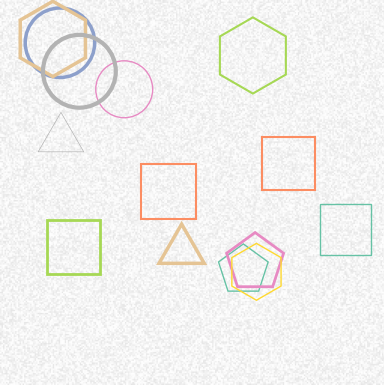[{"shape": "pentagon", "thickness": 1, "radius": 0.34, "center": [0.632, 0.299]}, {"shape": "square", "thickness": 1, "radius": 0.33, "center": [0.898, 0.404]}, {"shape": "square", "thickness": 1.5, "radius": 0.36, "center": [0.437, 0.503]}, {"shape": "square", "thickness": 1.5, "radius": 0.34, "center": [0.749, 0.575]}, {"shape": "circle", "thickness": 2.5, "radius": 0.45, "center": [0.156, 0.889]}, {"shape": "circle", "thickness": 1, "radius": 0.37, "center": [0.323, 0.768]}, {"shape": "pentagon", "thickness": 2, "radius": 0.39, "center": [0.663, 0.318]}, {"shape": "hexagon", "thickness": 1.5, "radius": 0.49, "center": [0.657, 0.856]}, {"shape": "square", "thickness": 2, "radius": 0.35, "center": [0.192, 0.358]}, {"shape": "hexagon", "thickness": 1, "radius": 0.37, "center": [0.666, 0.294]}, {"shape": "triangle", "thickness": 2.5, "radius": 0.34, "center": [0.472, 0.35]}, {"shape": "hexagon", "thickness": 2.5, "radius": 0.49, "center": [0.137, 0.899]}, {"shape": "triangle", "thickness": 0.5, "radius": 0.34, "center": [0.158, 0.64]}, {"shape": "circle", "thickness": 3, "radius": 0.47, "center": [0.206, 0.815]}]